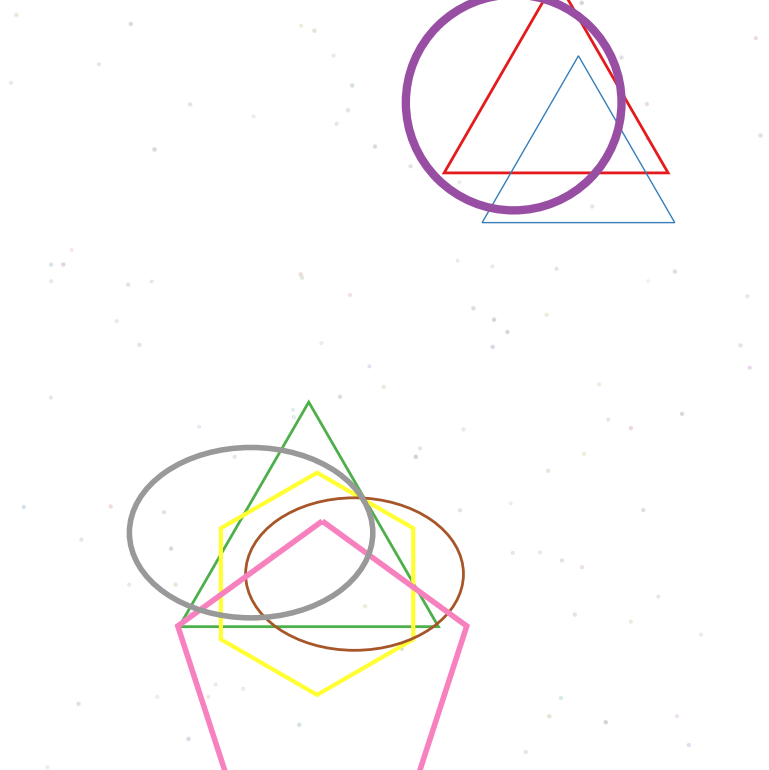[{"shape": "triangle", "thickness": 1, "radius": 0.84, "center": [0.722, 0.859]}, {"shape": "triangle", "thickness": 0.5, "radius": 0.72, "center": [0.751, 0.783]}, {"shape": "triangle", "thickness": 1, "radius": 0.97, "center": [0.401, 0.283]}, {"shape": "circle", "thickness": 3, "radius": 0.7, "center": [0.667, 0.867]}, {"shape": "hexagon", "thickness": 1.5, "radius": 0.72, "center": [0.412, 0.242]}, {"shape": "oval", "thickness": 1, "radius": 0.71, "center": [0.46, 0.254]}, {"shape": "pentagon", "thickness": 2, "radius": 0.99, "center": [0.419, 0.126]}, {"shape": "oval", "thickness": 2, "radius": 0.79, "center": [0.326, 0.308]}]